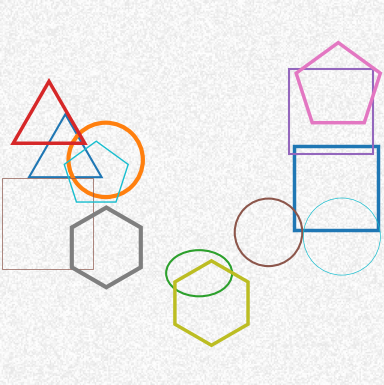[{"shape": "triangle", "thickness": 1.5, "radius": 0.54, "center": [0.17, 0.594]}, {"shape": "square", "thickness": 2.5, "radius": 0.55, "center": [0.872, 0.512]}, {"shape": "circle", "thickness": 3, "radius": 0.48, "center": [0.275, 0.585]}, {"shape": "oval", "thickness": 1.5, "radius": 0.43, "center": [0.517, 0.29]}, {"shape": "triangle", "thickness": 2.5, "radius": 0.54, "center": [0.127, 0.682]}, {"shape": "square", "thickness": 1.5, "radius": 0.55, "center": [0.86, 0.711]}, {"shape": "square", "thickness": 0.5, "radius": 0.6, "center": [0.124, 0.42]}, {"shape": "circle", "thickness": 1.5, "radius": 0.44, "center": [0.697, 0.396]}, {"shape": "pentagon", "thickness": 2.5, "radius": 0.57, "center": [0.879, 0.774]}, {"shape": "hexagon", "thickness": 3, "radius": 0.52, "center": [0.276, 0.357]}, {"shape": "hexagon", "thickness": 2.5, "radius": 0.55, "center": [0.549, 0.213]}, {"shape": "circle", "thickness": 0.5, "radius": 0.5, "center": [0.888, 0.386]}, {"shape": "pentagon", "thickness": 1, "radius": 0.44, "center": [0.25, 0.546]}]